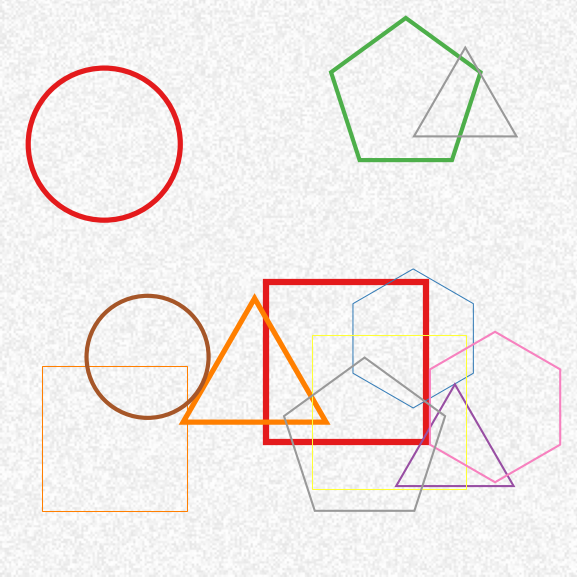[{"shape": "square", "thickness": 3, "radius": 0.69, "center": [0.599, 0.372]}, {"shape": "circle", "thickness": 2.5, "radius": 0.66, "center": [0.181, 0.75]}, {"shape": "hexagon", "thickness": 0.5, "radius": 0.6, "center": [0.715, 0.413]}, {"shape": "pentagon", "thickness": 2, "radius": 0.68, "center": [0.703, 0.832]}, {"shape": "triangle", "thickness": 1, "radius": 0.59, "center": [0.788, 0.216]}, {"shape": "square", "thickness": 0.5, "radius": 0.63, "center": [0.199, 0.24]}, {"shape": "triangle", "thickness": 2.5, "radius": 0.71, "center": [0.441, 0.34]}, {"shape": "square", "thickness": 0.5, "radius": 0.67, "center": [0.673, 0.286]}, {"shape": "circle", "thickness": 2, "radius": 0.53, "center": [0.256, 0.381]}, {"shape": "hexagon", "thickness": 1, "radius": 0.65, "center": [0.857, 0.294]}, {"shape": "pentagon", "thickness": 1, "radius": 0.73, "center": [0.631, 0.233]}, {"shape": "triangle", "thickness": 1, "radius": 0.51, "center": [0.806, 0.814]}]